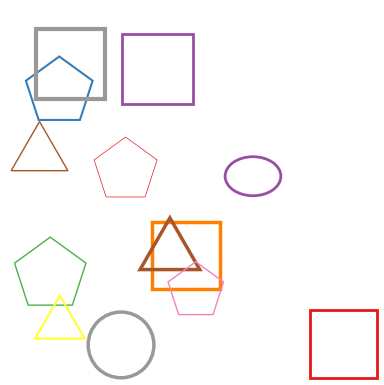[{"shape": "square", "thickness": 2, "radius": 0.44, "center": [0.893, 0.106]}, {"shape": "pentagon", "thickness": 0.5, "radius": 0.43, "center": [0.326, 0.558]}, {"shape": "pentagon", "thickness": 1.5, "radius": 0.46, "center": [0.154, 0.762]}, {"shape": "pentagon", "thickness": 1, "radius": 0.49, "center": [0.131, 0.286]}, {"shape": "oval", "thickness": 2, "radius": 0.36, "center": [0.657, 0.542]}, {"shape": "square", "thickness": 2, "radius": 0.46, "center": [0.409, 0.821]}, {"shape": "square", "thickness": 2.5, "radius": 0.44, "center": [0.483, 0.336]}, {"shape": "triangle", "thickness": 1.5, "radius": 0.37, "center": [0.156, 0.158]}, {"shape": "triangle", "thickness": 2.5, "radius": 0.45, "center": [0.441, 0.345]}, {"shape": "triangle", "thickness": 1, "radius": 0.43, "center": [0.103, 0.599]}, {"shape": "pentagon", "thickness": 1, "radius": 0.38, "center": [0.509, 0.244]}, {"shape": "circle", "thickness": 2.5, "radius": 0.43, "center": [0.314, 0.104]}, {"shape": "square", "thickness": 3, "radius": 0.45, "center": [0.183, 0.834]}]